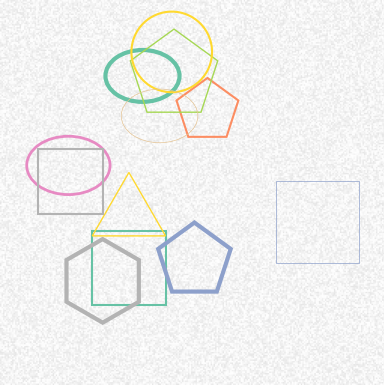[{"shape": "oval", "thickness": 3, "radius": 0.48, "center": [0.37, 0.803]}, {"shape": "square", "thickness": 1.5, "radius": 0.48, "center": [0.335, 0.303]}, {"shape": "pentagon", "thickness": 1.5, "radius": 0.42, "center": [0.539, 0.713]}, {"shape": "square", "thickness": 0.5, "radius": 0.54, "center": [0.825, 0.423]}, {"shape": "pentagon", "thickness": 3, "radius": 0.5, "center": [0.505, 0.323]}, {"shape": "oval", "thickness": 2, "radius": 0.54, "center": [0.178, 0.57]}, {"shape": "pentagon", "thickness": 1, "radius": 0.6, "center": [0.452, 0.805]}, {"shape": "circle", "thickness": 1.5, "radius": 0.52, "center": [0.446, 0.865]}, {"shape": "triangle", "thickness": 1, "radius": 0.55, "center": [0.335, 0.442]}, {"shape": "oval", "thickness": 0.5, "radius": 0.5, "center": [0.414, 0.699]}, {"shape": "hexagon", "thickness": 3, "radius": 0.54, "center": [0.267, 0.27]}, {"shape": "square", "thickness": 1.5, "radius": 0.42, "center": [0.183, 0.529]}]